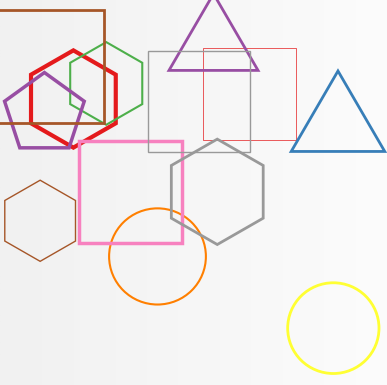[{"shape": "square", "thickness": 0.5, "radius": 0.59, "center": [0.644, 0.755]}, {"shape": "hexagon", "thickness": 3, "radius": 0.63, "center": [0.189, 0.743]}, {"shape": "triangle", "thickness": 2, "radius": 0.7, "center": [0.872, 0.676]}, {"shape": "hexagon", "thickness": 1.5, "radius": 0.54, "center": [0.274, 0.783]}, {"shape": "triangle", "thickness": 2, "radius": 0.66, "center": [0.551, 0.883]}, {"shape": "pentagon", "thickness": 2.5, "radius": 0.54, "center": [0.115, 0.703]}, {"shape": "circle", "thickness": 1.5, "radius": 0.62, "center": [0.406, 0.334]}, {"shape": "circle", "thickness": 2, "radius": 0.59, "center": [0.86, 0.148]}, {"shape": "square", "thickness": 2, "radius": 0.73, "center": [0.121, 0.828]}, {"shape": "hexagon", "thickness": 1, "radius": 0.53, "center": [0.104, 0.427]}, {"shape": "square", "thickness": 2.5, "radius": 0.66, "center": [0.338, 0.501]}, {"shape": "square", "thickness": 1, "radius": 0.66, "center": [0.514, 0.737]}, {"shape": "hexagon", "thickness": 2, "radius": 0.68, "center": [0.561, 0.502]}]